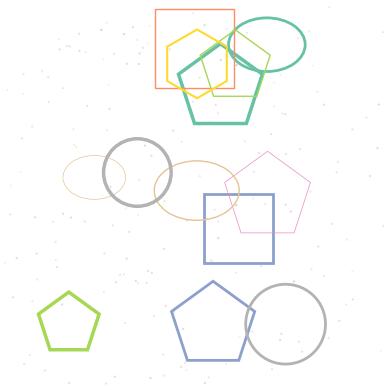[{"shape": "pentagon", "thickness": 2.5, "radius": 0.57, "center": [0.573, 0.772]}, {"shape": "oval", "thickness": 2, "radius": 0.5, "center": [0.693, 0.884]}, {"shape": "square", "thickness": 1, "radius": 0.51, "center": [0.505, 0.873]}, {"shape": "square", "thickness": 2, "radius": 0.44, "center": [0.619, 0.407]}, {"shape": "pentagon", "thickness": 2, "radius": 0.57, "center": [0.554, 0.156]}, {"shape": "pentagon", "thickness": 0.5, "radius": 0.59, "center": [0.695, 0.49]}, {"shape": "pentagon", "thickness": 1, "radius": 0.48, "center": [0.611, 0.827]}, {"shape": "pentagon", "thickness": 2.5, "radius": 0.41, "center": [0.179, 0.159]}, {"shape": "hexagon", "thickness": 1.5, "radius": 0.45, "center": [0.512, 0.834]}, {"shape": "oval", "thickness": 1, "radius": 0.55, "center": [0.511, 0.505]}, {"shape": "oval", "thickness": 0.5, "radius": 0.41, "center": [0.245, 0.539]}, {"shape": "circle", "thickness": 2.5, "radius": 0.44, "center": [0.357, 0.552]}, {"shape": "circle", "thickness": 2, "radius": 0.52, "center": [0.742, 0.158]}]